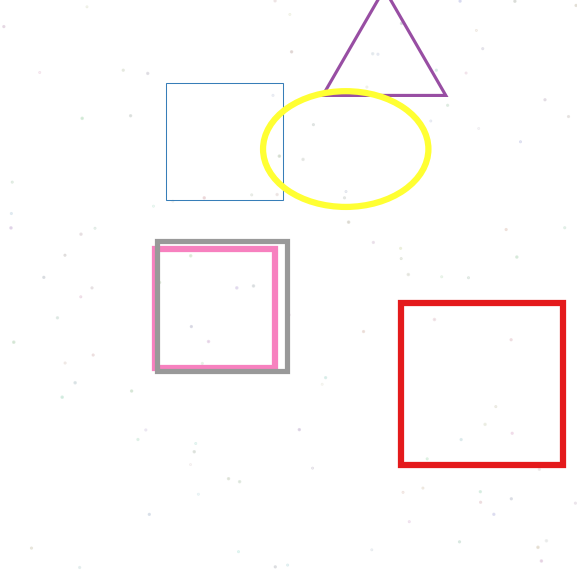[{"shape": "square", "thickness": 3, "radius": 0.7, "center": [0.834, 0.334]}, {"shape": "square", "thickness": 0.5, "radius": 0.51, "center": [0.388, 0.754]}, {"shape": "triangle", "thickness": 1.5, "radius": 0.61, "center": [0.665, 0.895]}, {"shape": "oval", "thickness": 3, "radius": 0.72, "center": [0.599, 0.741]}, {"shape": "square", "thickness": 3, "radius": 0.52, "center": [0.372, 0.465]}, {"shape": "square", "thickness": 2.5, "radius": 0.56, "center": [0.385, 0.469]}]